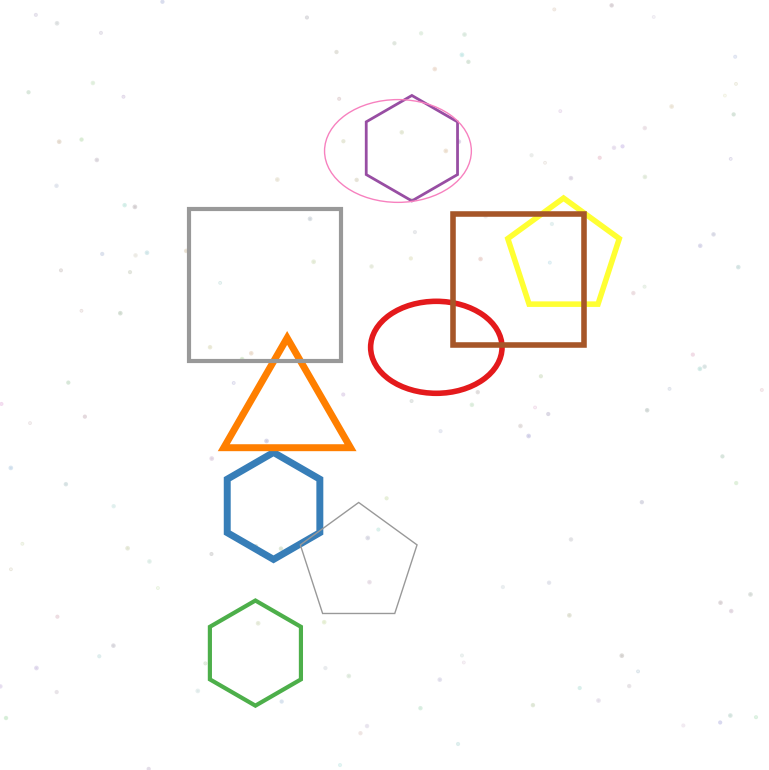[{"shape": "oval", "thickness": 2, "radius": 0.43, "center": [0.567, 0.549]}, {"shape": "hexagon", "thickness": 2.5, "radius": 0.35, "center": [0.355, 0.343]}, {"shape": "hexagon", "thickness": 1.5, "radius": 0.34, "center": [0.332, 0.152]}, {"shape": "hexagon", "thickness": 1, "radius": 0.34, "center": [0.535, 0.808]}, {"shape": "triangle", "thickness": 2.5, "radius": 0.48, "center": [0.373, 0.466]}, {"shape": "pentagon", "thickness": 2, "radius": 0.38, "center": [0.732, 0.667]}, {"shape": "square", "thickness": 2, "radius": 0.43, "center": [0.673, 0.637]}, {"shape": "oval", "thickness": 0.5, "radius": 0.48, "center": [0.517, 0.804]}, {"shape": "pentagon", "thickness": 0.5, "radius": 0.4, "center": [0.466, 0.268]}, {"shape": "square", "thickness": 1.5, "radius": 0.49, "center": [0.344, 0.63]}]